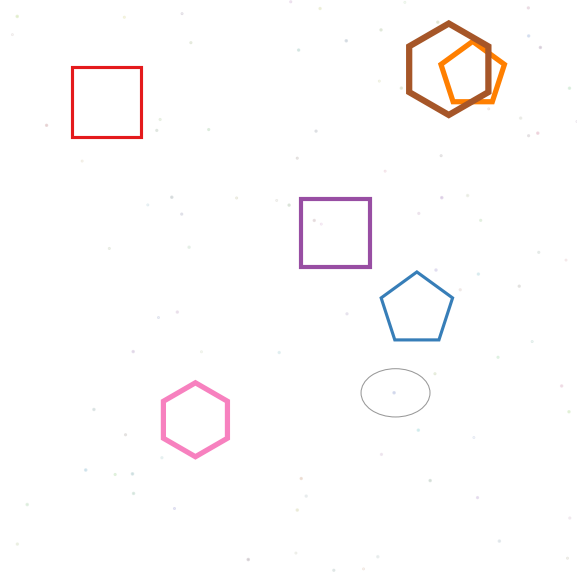[{"shape": "square", "thickness": 1.5, "radius": 0.3, "center": [0.185, 0.823]}, {"shape": "pentagon", "thickness": 1.5, "radius": 0.33, "center": [0.722, 0.463]}, {"shape": "square", "thickness": 2, "radius": 0.3, "center": [0.582, 0.596]}, {"shape": "pentagon", "thickness": 2.5, "radius": 0.29, "center": [0.819, 0.87]}, {"shape": "hexagon", "thickness": 3, "radius": 0.4, "center": [0.777, 0.879]}, {"shape": "hexagon", "thickness": 2.5, "radius": 0.32, "center": [0.338, 0.272]}, {"shape": "oval", "thickness": 0.5, "radius": 0.3, "center": [0.685, 0.319]}]